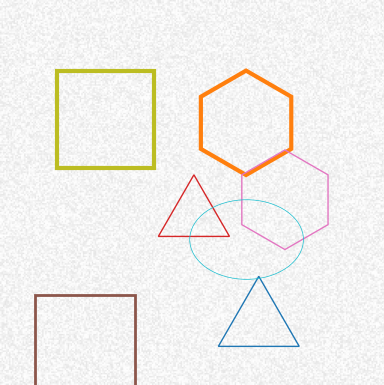[{"shape": "triangle", "thickness": 1, "radius": 0.61, "center": [0.672, 0.161]}, {"shape": "hexagon", "thickness": 3, "radius": 0.68, "center": [0.639, 0.681]}, {"shape": "triangle", "thickness": 1, "radius": 0.53, "center": [0.504, 0.439]}, {"shape": "square", "thickness": 2, "radius": 0.65, "center": [0.22, 0.104]}, {"shape": "hexagon", "thickness": 1, "radius": 0.65, "center": [0.74, 0.481]}, {"shape": "square", "thickness": 3, "radius": 0.63, "center": [0.273, 0.69]}, {"shape": "oval", "thickness": 0.5, "radius": 0.74, "center": [0.64, 0.378]}]